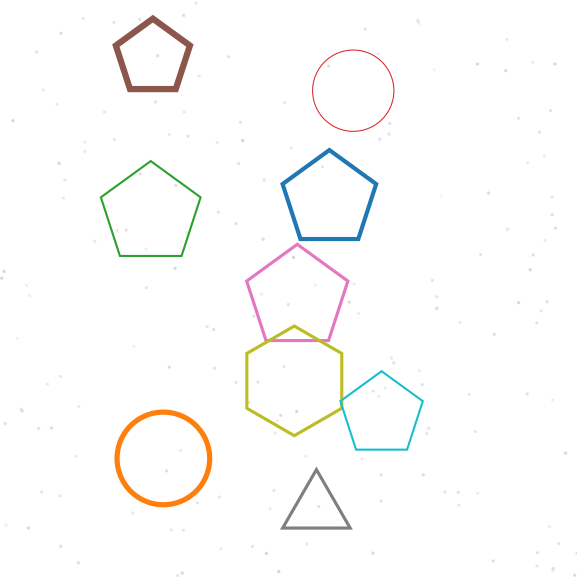[{"shape": "pentagon", "thickness": 2, "radius": 0.43, "center": [0.57, 0.654]}, {"shape": "circle", "thickness": 2.5, "radius": 0.4, "center": [0.283, 0.205]}, {"shape": "pentagon", "thickness": 1, "radius": 0.45, "center": [0.261, 0.629]}, {"shape": "circle", "thickness": 0.5, "radius": 0.35, "center": [0.612, 0.842]}, {"shape": "pentagon", "thickness": 3, "radius": 0.34, "center": [0.265, 0.899]}, {"shape": "pentagon", "thickness": 1.5, "radius": 0.46, "center": [0.515, 0.484]}, {"shape": "triangle", "thickness": 1.5, "radius": 0.34, "center": [0.548, 0.118]}, {"shape": "hexagon", "thickness": 1.5, "radius": 0.47, "center": [0.51, 0.34]}, {"shape": "pentagon", "thickness": 1, "radius": 0.38, "center": [0.661, 0.281]}]